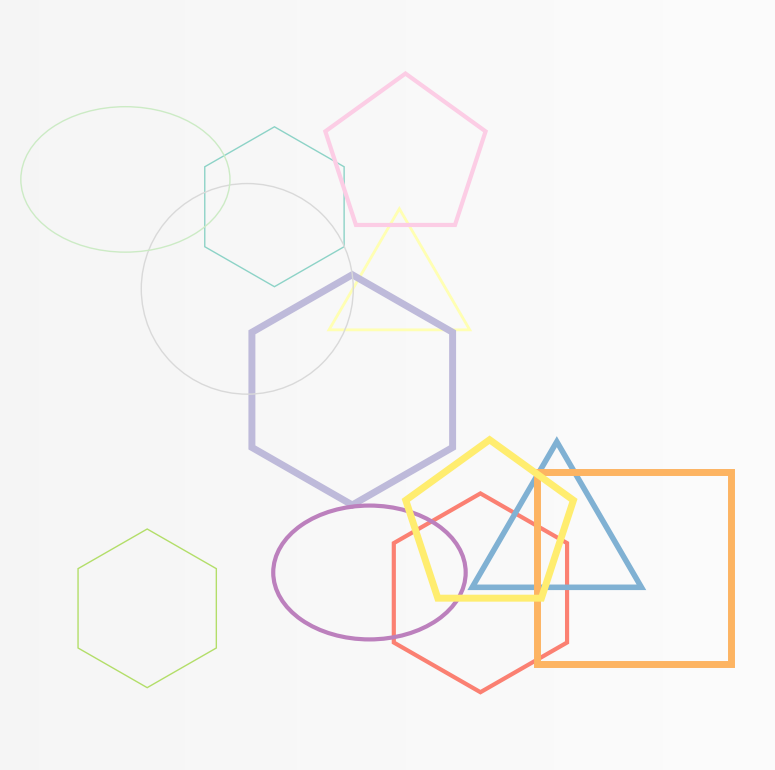[{"shape": "hexagon", "thickness": 0.5, "radius": 0.52, "center": [0.354, 0.732]}, {"shape": "triangle", "thickness": 1, "radius": 0.52, "center": [0.515, 0.624]}, {"shape": "hexagon", "thickness": 2.5, "radius": 0.75, "center": [0.455, 0.494]}, {"shape": "hexagon", "thickness": 1.5, "radius": 0.65, "center": [0.62, 0.23]}, {"shape": "triangle", "thickness": 2, "radius": 0.63, "center": [0.718, 0.3]}, {"shape": "square", "thickness": 2.5, "radius": 0.62, "center": [0.818, 0.262]}, {"shape": "hexagon", "thickness": 0.5, "radius": 0.52, "center": [0.19, 0.21]}, {"shape": "pentagon", "thickness": 1.5, "radius": 0.54, "center": [0.523, 0.796]}, {"shape": "circle", "thickness": 0.5, "radius": 0.68, "center": [0.319, 0.625]}, {"shape": "oval", "thickness": 1.5, "radius": 0.62, "center": [0.477, 0.257]}, {"shape": "oval", "thickness": 0.5, "radius": 0.67, "center": [0.162, 0.767]}, {"shape": "pentagon", "thickness": 2.5, "radius": 0.57, "center": [0.632, 0.315]}]